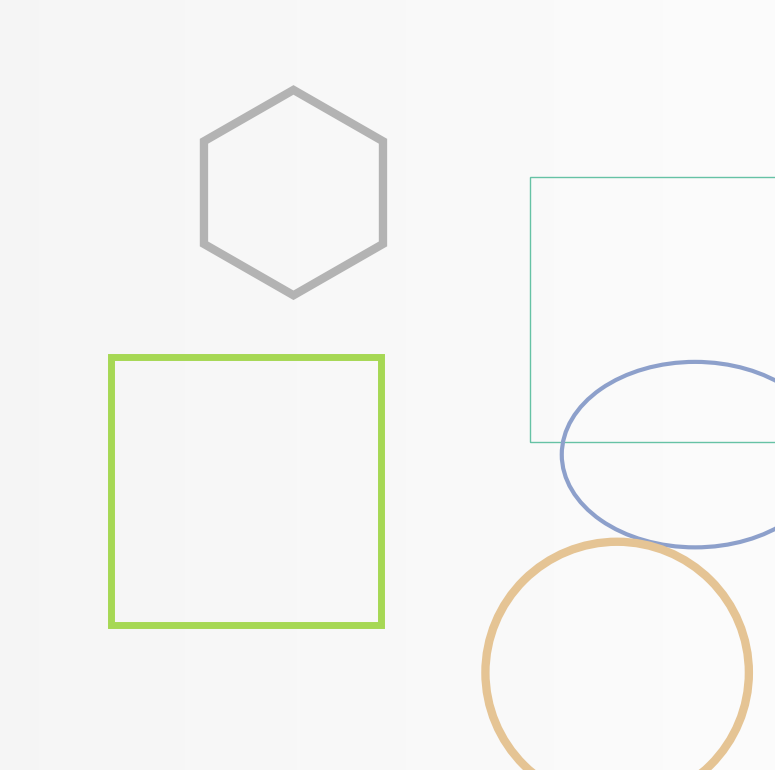[{"shape": "square", "thickness": 0.5, "radius": 0.86, "center": [0.857, 0.598]}, {"shape": "oval", "thickness": 1.5, "radius": 0.86, "center": [0.897, 0.41]}, {"shape": "square", "thickness": 2.5, "radius": 0.87, "center": [0.318, 0.362]}, {"shape": "circle", "thickness": 3, "radius": 0.85, "center": [0.796, 0.126]}, {"shape": "hexagon", "thickness": 3, "radius": 0.67, "center": [0.379, 0.75]}]